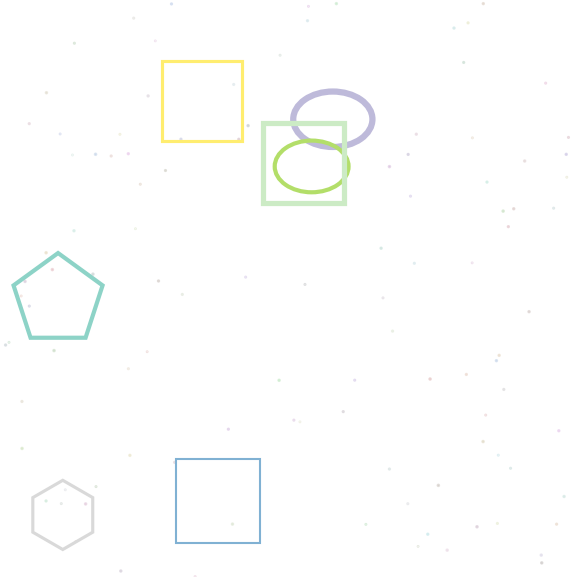[{"shape": "pentagon", "thickness": 2, "radius": 0.41, "center": [0.101, 0.48]}, {"shape": "oval", "thickness": 3, "radius": 0.34, "center": [0.576, 0.793]}, {"shape": "square", "thickness": 1, "radius": 0.36, "center": [0.377, 0.132]}, {"shape": "oval", "thickness": 2, "radius": 0.32, "center": [0.54, 0.711]}, {"shape": "hexagon", "thickness": 1.5, "radius": 0.3, "center": [0.109, 0.108]}, {"shape": "square", "thickness": 2.5, "radius": 0.35, "center": [0.525, 0.717]}, {"shape": "square", "thickness": 1.5, "radius": 0.35, "center": [0.35, 0.824]}]